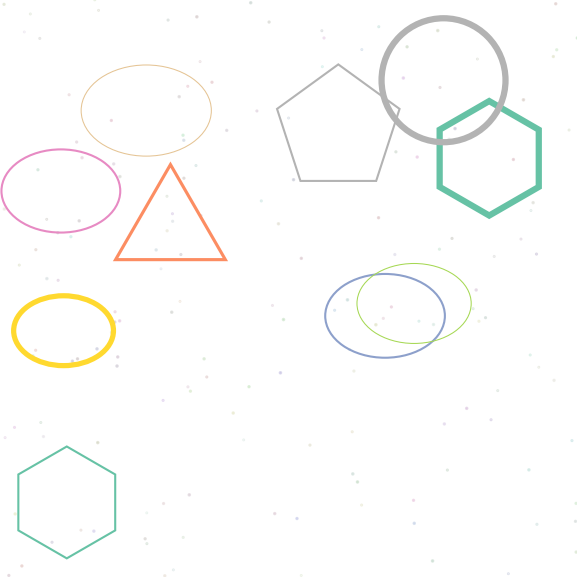[{"shape": "hexagon", "thickness": 3, "radius": 0.5, "center": [0.847, 0.725]}, {"shape": "hexagon", "thickness": 1, "radius": 0.48, "center": [0.116, 0.129]}, {"shape": "triangle", "thickness": 1.5, "radius": 0.55, "center": [0.295, 0.604]}, {"shape": "oval", "thickness": 1, "radius": 0.52, "center": [0.667, 0.452]}, {"shape": "oval", "thickness": 1, "radius": 0.51, "center": [0.105, 0.668]}, {"shape": "oval", "thickness": 0.5, "radius": 0.49, "center": [0.717, 0.474]}, {"shape": "oval", "thickness": 2.5, "radius": 0.43, "center": [0.11, 0.426]}, {"shape": "oval", "thickness": 0.5, "radius": 0.56, "center": [0.253, 0.808]}, {"shape": "circle", "thickness": 3, "radius": 0.54, "center": [0.768, 0.86]}, {"shape": "pentagon", "thickness": 1, "radius": 0.56, "center": [0.586, 0.776]}]